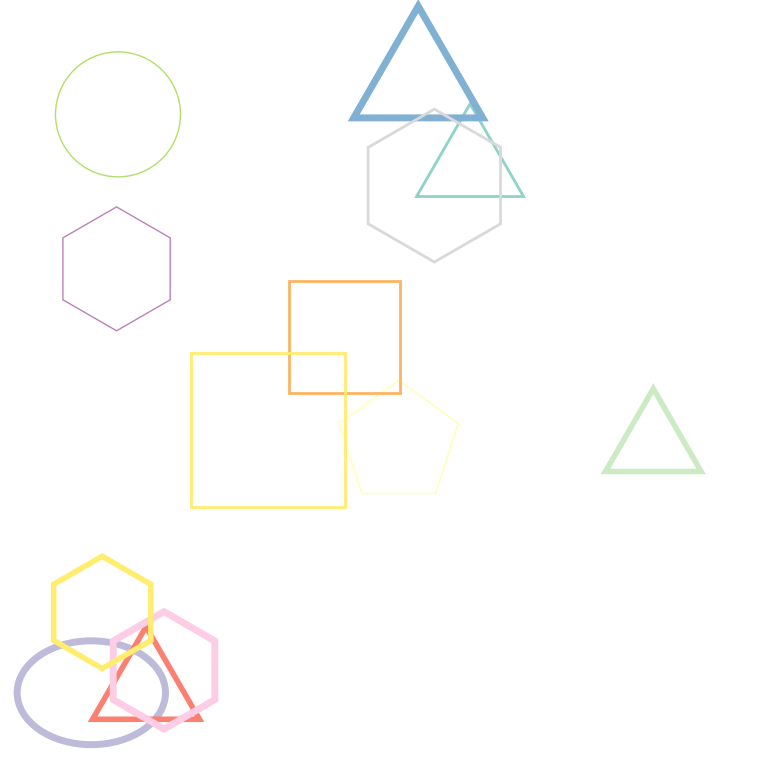[{"shape": "triangle", "thickness": 1, "radius": 0.4, "center": [0.61, 0.785]}, {"shape": "pentagon", "thickness": 0.5, "radius": 0.41, "center": [0.518, 0.425]}, {"shape": "oval", "thickness": 2.5, "radius": 0.48, "center": [0.119, 0.1]}, {"shape": "triangle", "thickness": 2, "radius": 0.4, "center": [0.19, 0.106]}, {"shape": "triangle", "thickness": 2.5, "radius": 0.48, "center": [0.543, 0.895]}, {"shape": "square", "thickness": 1, "radius": 0.36, "center": [0.447, 0.562]}, {"shape": "circle", "thickness": 0.5, "radius": 0.41, "center": [0.153, 0.851]}, {"shape": "hexagon", "thickness": 2.5, "radius": 0.38, "center": [0.213, 0.129]}, {"shape": "hexagon", "thickness": 1, "radius": 0.5, "center": [0.564, 0.759]}, {"shape": "hexagon", "thickness": 0.5, "radius": 0.4, "center": [0.151, 0.651]}, {"shape": "triangle", "thickness": 2, "radius": 0.36, "center": [0.848, 0.424]}, {"shape": "square", "thickness": 1, "radius": 0.5, "center": [0.348, 0.442]}, {"shape": "hexagon", "thickness": 2, "radius": 0.36, "center": [0.133, 0.205]}]